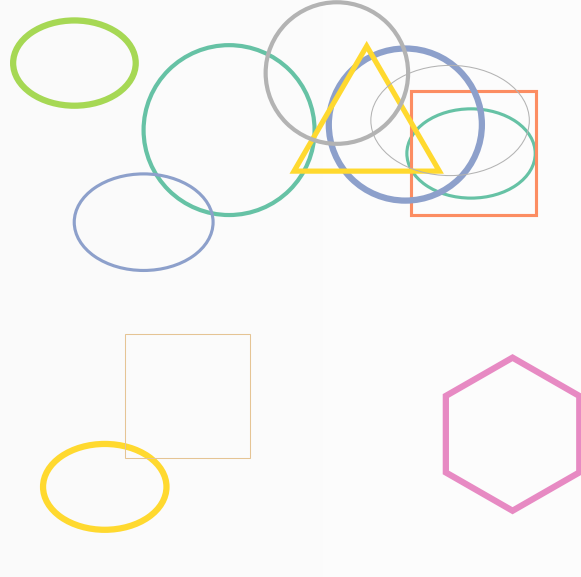[{"shape": "oval", "thickness": 1.5, "radius": 0.55, "center": [0.81, 0.733]}, {"shape": "circle", "thickness": 2, "radius": 0.74, "center": [0.394, 0.774]}, {"shape": "square", "thickness": 1.5, "radius": 0.54, "center": [0.815, 0.734]}, {"shape": "oval", "thickness": 1.5, "radius": 0.6, "center": [0.247, 0.614]}, {"shape": "circle", "thickness": 3, "radius": 0.66, "center": [0.697, 0.783]}, {"shape": "hexagon", "thickness": 3, "radius": 0.66, "center": [0.882, 0.247]}, {"shape": "oval", "thickness": 3, "radius": 0.53, "center": [0.128, 0.89]}, {"shape": "oval", "thickness": 3, "radius": 0.53, "center": [0.18, 0.156]}, {"shape": "triangle", "thickness": 2.5, "radius": 0.72, "center": [0.631, 0.775]}, {"shape": "square", "thickness": 0.5, "radius": 0.54, "center": [0.323, 0.313]}, {"shape": "circle", "thickness": 2, "radius": 0.61, "center": [0.58, 0.873]}, {"shape": "oval", "thickness": 0.5, "radius": 0.68, "center": [0.774, 0.79]}]